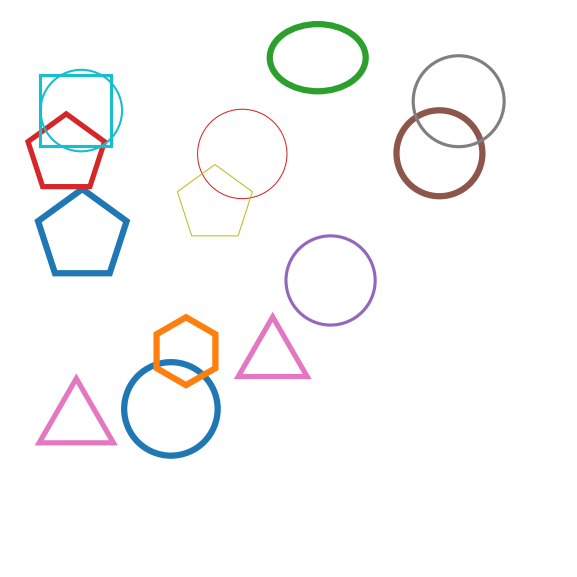[{"shape": "circle", "thickness": 3, "radius": 0.4, "center": [0.296, 0.291]}, {"shape": "pentagon", "thickness": 3, "radius": 0.4, "center": [0.143, 0.591]}, {"shape": "hexagon", "thickness": 3, "radius": 0.29, "center": [0.322, 0.391]}, {"shape": "oval", "thickness": 3, "radius": 0.42, "center": [0.55, 0.899]}, {"shape": "pentagon", "thickness": 2.5, "radius": 0.35, "center": [0.115, 0.732]}, {"shape": "circle", "thickness": 0.5, "radius": 0.39, "center": [0.42, 0.733]}, {"shape": "circle", "thickness": 1.5, "radius": 0.39, "center": [0.572, 0.513]}, {"shape": "circle", "thickness": 3, "radius": 0.37, "center": [0.761, 0.734]}, {"shape": "triangle", "thickness": 2.5, "radius": 0.34, "center": [0.472, 0.382]}, {"shape": "triangle", "thickness": 2.5, "radius": 0.37, "center": [0.132, 0.269]}, {"shape": "circle", "thickness": 1.5, "radius": 0.39, "center": [0.794, 0.824]}, {"shape": "pentagon", "thickness": 0.5, "radius": 0.34, "center": [0.372, 0.646]}, {"shape": "circle", "thickness": 1, "radius": 0.35, "center": [0.141, 0.808]}, {"shape": "square", "thickness": 1.5, "radius": 0.31, "center": [0.131, 0.808]}]